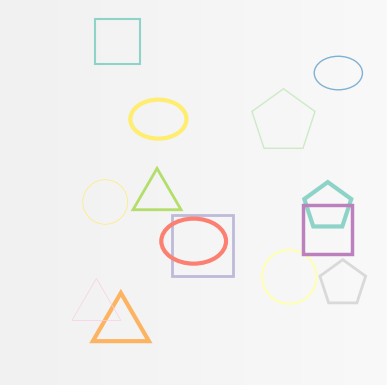[{"shape": "pentagon", "thickness": 3, "radius": 0.32, "center": [0.846, 0.463]}, {"shape": "square", "thickness": 1.5, "radius": 0.29, "center": [0.303, 0.892]}, {"shape": "circle", "thickness": 1.5, "radius": 0.35, "center": [0.746, 0.281]}, {"shape": "square", "thickness": 2, "radius": 0.39, "center": [0.522, 0.362]}, {"shape": "oval", "thickness": 3, "radius": 0.42, "center": [0.5, 0.374]}, {"shape": "oval", "thickness": 1, "radius": 0.31, "center": [0.873, 0.81]}, {"shape": "triangle", "thickness": 3, "radius": 0.42, "center": [0.312, 0.156]}, {"shape": "triangle", "thickness": 2, "radius": 0.36, "center": [0.405, 0.491]}, {"shape": "triangle", "thickness": 0.5, "radius": 0.36, "center": [0.249, 0.204]}, {"shape": "pentagon", "thickness": 2, "radius": 0.31, "center": [0.885, 0.264]}, {"shape": "square", "thickness": 2.5, "radius": 0.32, "center": [0.845, 0.404]}, {"shape": "pentagon", "thickness": 1, "radius": 0.43, "center": [0.732, 0.684]}, {"shape": "oval", "thickness": 3, "radius": 0.36, "center": [0.409, 0.691]}, {"shape": "circle", "thickness": 0.5, "radius": 0.29, "center": [0.272, 0.475]}]